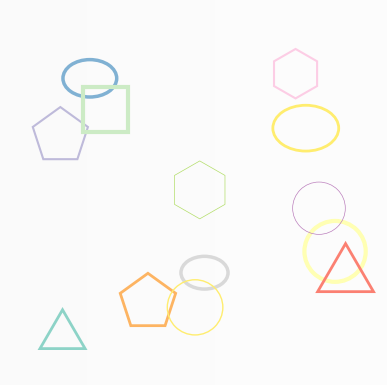[{"shape": "triangle", "thickness": 2, "radius": 0.34, "center": [0.161, 0.128]}, {"shape": "circle", "thickness": 3, "radius": 0.4, "center": [0.865, 0.347]}, {"shape": "pentagon", "thickness": 1.5, "radius": 0.37, "center": [0.156, 0.647]}, {"shape": "triangle", "thickness": 2, "radius": 0.42, "center": [0.892, 0.284]}, {"shape": "oval", "thickness": 2.5, "radius": 0.35, "center": [0.232, 0.797]}, {"shape": "pentagon", "thickness": 2, "radius": 0.38, "center": [0.382, 0.215]}, {"shape": "hexagon", "thickness": 0.5, "radius": 0.38, "center": [0.515, 0.507]}, {"shape": "hexagon", "thickness": 1.5, "radius": 0.32, "center": [0.763, 0.809]}, {"shape": "oval", "thickness": 2.5, "radius": 0.3, "center": [0.528, 0.292]}, {"shape": "circle", "thickness": 0.5, "radius": 0.34, "center": [0.823, 0.459]}, {"shape": "square", "thickness": 3, "radius": 0.29, "center": [0.272, 0.715]}, {"shape": "circle", "thickness": 1, "radius": 0.36, "center": [0.503, 0.202]}, {"shape": "oval", "thickness": 2, "radius": 0.42, "center": [0.789, 0.667]}]